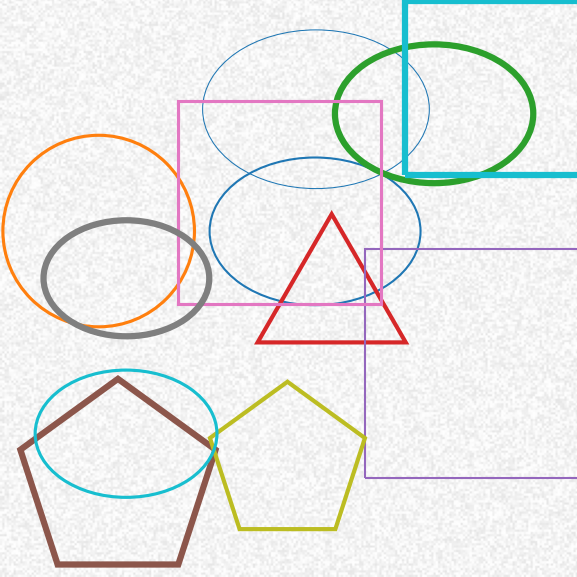[{"shape": "oval", "thickness": 0.5, "radius": 0.98, "center": [0.547, 0.81]}, {"shape": "oval", "thickness": 1, "radius": 0.91, "center": [0.546, 0.599]}, {"shape": "circle", "thickness": 1.5, "radius": 0.83, "center": [0.171, 0.599]}, {"shape": "oval", "thickness": 3, "radius": 0.86, "center": [0.752, 0.802]}, {"shape": "triangle", "thickness": 2, "radius": 0.74, "center": [0.574, 0.48]}, {"shape": "square", "thickness": 1, "radius": 0.99, "center": [0.83, 0.37]}, {"shape": "pentagon", "thickness": 3, "radius": 0.89, "center": [0.204, 0.165]}, {"shape": "square", "thickness": 1.5, "radius": 0.88, "center": [0.484, 0.648]}, {"shape": "oval", "thickness": 3, "radius": 0.72, "center": [0.219, 0.517]}, {"shape": "pentagon", "thickness": 2, "radius": 0.71, "center": [0.498, 0.197]}, {"shape": "oval", "thickness": 1.5, "radius": 0.79, "center": [0.218, 0.248]}, {"shape": "square", "thickness": 3, "radius": 0.75, "center": [0.852, 0.847]}]